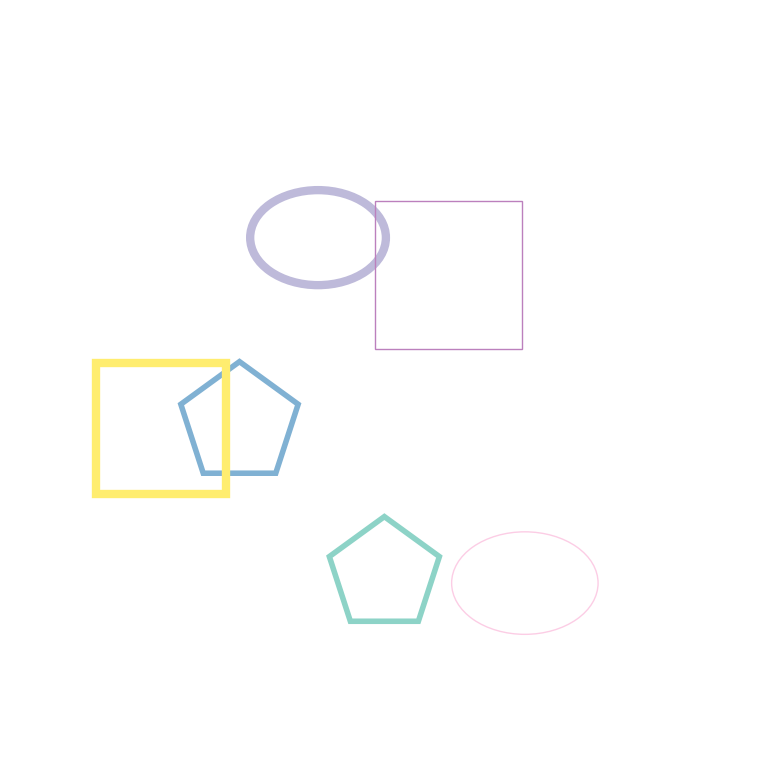[{"shape": "pentagon", "thickness": 2, "radius": 0.38, "center": [0.499, 0.254]}, {"shape": "oval", "thickness": 3, "radius": 0.44, "center": [0.413, 0.691]}, {"shape": "pentagon", "thickness": 2, "radius": 0.4, "center": [0.311, 0.45]}, {"shape": "oval", "thickness": 0.5, "radius": 0.48, "center": [0.682, 0.243]}, {"shape": "square", "thickness": 0.5, "radius": 0.48, "center": [0.583, 0.643]}, {"shape": "square", "thickness": 3, "radius": 0.42, "center": [0.209, 0.443]}]